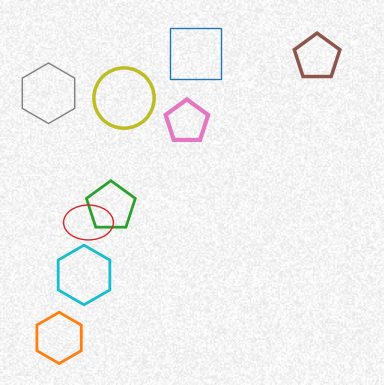[{"shape": "square", "thickness": 1, "radius": 0.33, "center": [0.507, 0.861]}, {"shape": "hexagon", "thickness": 2, "radius": 0.33, "center": [0.154, 0.122]}, {"shape": "pentagon", "thickness": 2, "radius": 0.33, "center": [0.288, 0.464]}, {"shape": "oval", "thickness": 1, "radius": 0.32, "center": [0.23, 0.422]}, {"shape": "pentagon", "thickness": 2.5, "radius": 0.31, "center": [0.824, 0.852]}, {"shape": "pentagon", "thickness": 3, "radius": 0.29, "center": [0.485, 0.684]}, {"shape": "hexagon", "thickness": 1, "radius": 0.39, "center": [0.126, 0.758]}, {"shape": "circle", "thickness": 2.5, "radius": 0.39, "center": [0.322, 0.745]}, {"shape": "hexagon", "thickness": 2, "radius": 0.39, "center": [0.218, 0.286]}]